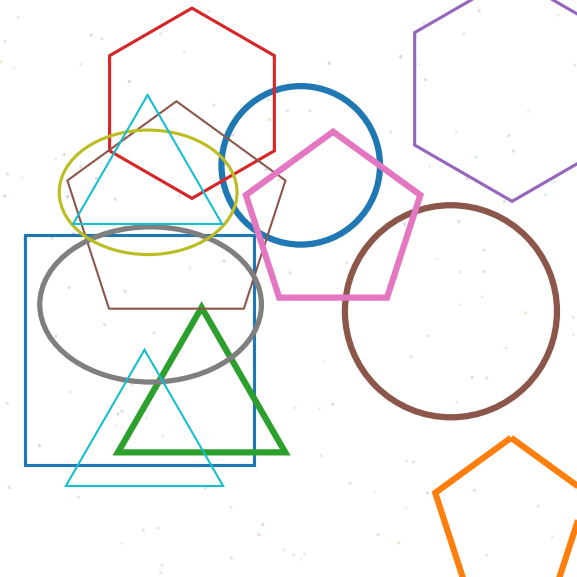[{"shape": "circle", "thickness": 3, "radius": 0.69, "center": [0.521, 0.713]}, {"shape": "square", "thickness": 1.5, "radius": 0.99, "center": [0.241, 0.393]}, {"shape": "pentagon", "thickness": 3, "radius": 0.69, "center": [0.885, 0.103]}, {"shape": "triangle", "thickness": 3, "radius": 0.84, "center": [0.349, 0.299]}, {"shape": "hexagon", "thickness": 1.5, "radius": 0.82, "center": [0.332, 0.82]}, {"shape": "hexagon", "thickness": 1.5, "radius": 0.97, "center": [0.887, 0.845]}, {"shape": "circle", "thickness": 3, "radius": 0.92, "center": [0.781, 0.46]}, {"shape": "pentagon", "thickness": 1, "radius": 0.99, "center": [0.305, 0.625]}, {"shape": "pentagon", "thickness": 3, "radius": 0.79, "center": [0.577, 0.612]}, {"shape": "oval", "thickness": 2.5, "radius": 0.96, "center": [0.261, 0.472]}, {"shape": "oval", "thickness": 1.5, "radius": 0.77, "center": [0.256, 0.666]}, {"shape": "triangle", "thickness": 1, "radius": 0.74, "center": [0.256, 0.686]}, {"shape": "triangle", "thickness": 1, "radius": 0.79, "center": [0.25, 0.236]}]